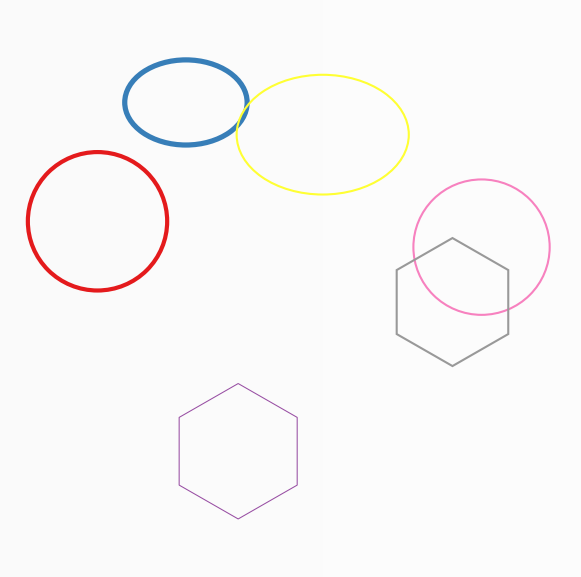[{"shape": "circle", "thickness": 2, "radius": 0.6, "center": [0.168, 0.616]}, {"shape": "oval", "thickness": 2.5, "radius": 0.53, "center": [0.32, 0.822]}, {"shape": "hexagon", "thickness": 0.5, "radius": 0.59, "center": [0.41, 0.218]}, {"shape": "oval", "thickness": 1, "radius": 0.74, "center": [0.555, 0.766]}, {"shape": "circle", "thickness": 1, "radius": 0.59, "center": [0.828, 0.571]}, {"shape": "hexagon", "thickness": 1, "radius": 0.55, "center": [0.778, 0.476]}]